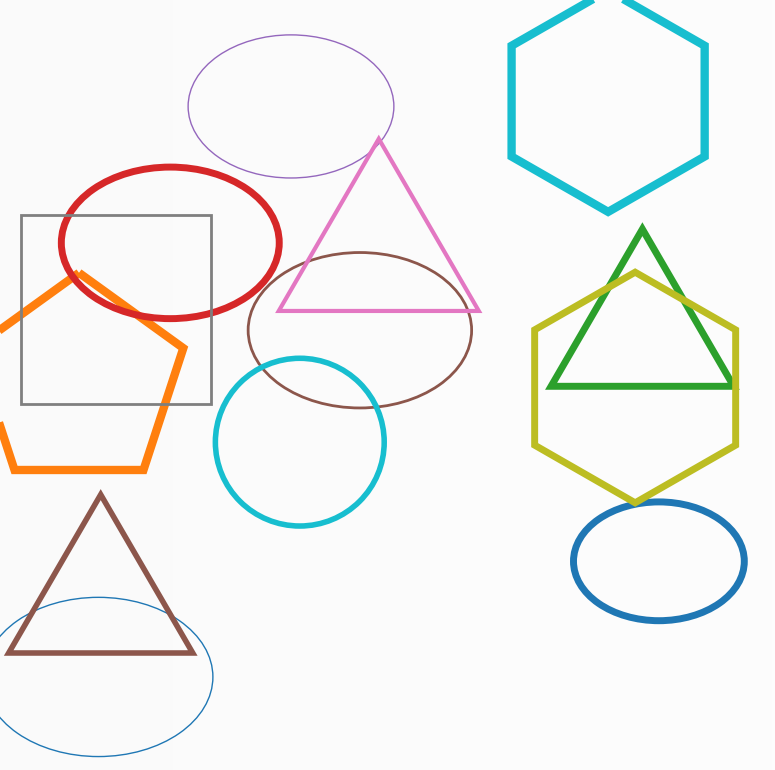[{"shape": "oval", "thickness": 2.5, "radius": 0.55, "center": [0.85, 0.271]}, {"shape": "oval", "thickness": 0.5, "radius": 0.74, "center": [0.127, 0.121]}, {"shape": "pentagon", "thickness": 3, "radius": 0.71, "center": [0.102, 0.504]}, {"shape": "triangle", "thickness": 2.5, "radius": 0.68, "center": [0.829, 0.566]}, {"shape": "oval", "thickness": 2.5, "radius": 0.7, "center": [0.22, 0.685]}, {"shape": "oval", "thickness": 0.5, "radius": 0.66, "center": [0.375, 0.862]}, {"shape": "oval", "thickness": 1, "radius": 0.72, "center": [0.464, 0.571]}, {"shape": "triangle", "thickness": 2, "radius": 0.69, "center": [0.13, 0.221]}, {"shape": "triangle", "thickness": 1.5, "radius": 0.75, "center": [0.489, 0.671]}, {"shape": "square", "thickness": 1, "radius": 0.61, "center": [0.149, 0.598]}, {"shape": "hexagon", "thickness": 2.5, "radius": 0.75, "center": [0.82, 0.497]}, {"shape": "hexagon", "thickness": 3, "radius": 0.72, "center": [0.785, 0.869]}, {"shape": "circle", "thickness": 2, "radius": 0.54, "center": [0.387, 0.426]}]